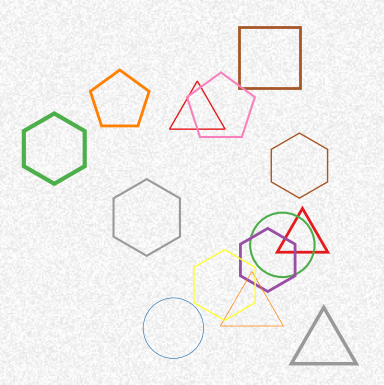[{"shape": "triangle", "thickness": 2, "radius": 0.38, "center": [0.786, 0.383]}, {"shape": "triangle", "thickness": 1, "radius": 0.42, "center": [0.513, 0.706]}, {"shape": "circle", "thickness": 0.5, "radius": 0.39, "center": [0.45, 0.148]}, {"shape": "circle", "thickness": 1.5, "radius": 0.42, "center": [0.733, 0.364]}, {"shape": "hexagon", "thickness": 3, "radius": 0.46, "center": [0.141, 0.614]}, {"shape": "hexagon", "thickness": 2, "radius": 0.41, "center": [0.695, 0.325]}, {"shape": "triangle", "thickness": 0.5, "radius": 0.47, "center": [0.654, 0.2]}, {"shape": "pentagon", "thickness": 2, "radius": 0.4, "center": [0.311, 0.738]}, {"shape": "hexagon", "thickness": 1, "radius": 0.46, "center": [0.583, 0.26]}, {"shape": "square", "thickness": 2, "radius": 0.39, "center": [0.7, 0.85]}, {"shape": "hexagon", "thickness": 1, "radius": 0.42, "center": [0.778, 0.57]}, {"shape": "pentagon", "thickness": 1.5, "radius": 0.46, "center": [0.574, 0.719]}, {"shape": "triangle", "thickness": 2.5, "radius": 0.49, "center": [0.841, 0.104]}, {"shape": "hexagon", "thickness": 1.5, "radius": 0.5, "center": [0.381, 0.435]}]